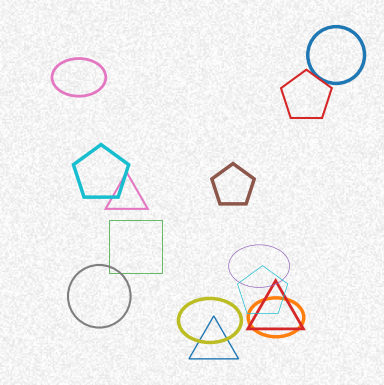[{"shape": "circle", "thickness": 2.5, "radius": 0.37, "center": [0.873, 0.857]}, {"shape": "triangle", "thickness": 1, "radius": 0.37, "center": [0.555, 0.105]}, {"shape": "oval", "thickness": 2.5, "radius": 0.36, "center": [0.717, 0.176]}, {"shape": "square", "thickness": 0.5, "radius": 0.34, "center": [0.353, 0.359]}, {"shape": "pentagon", "thickness": 1.5, "radius": 0.35, "center": [0.796, 0.75]}, {"shape": "triangle", "thickness": 2, "radius": 0.42, "center": [0.716, 0.187]}, {"shape": "oval", "thickness": 0.5, "radius": 0.4, "center": [0.673, 0.309]}, {"shape": "pentagon", "thickness": 2.5, "radius": 0.29, "center": [0.605, 0.517]}, {"shape": "triangle", "thickness": 1.5, "radius": 0.32, "center": [0.329, 0.489]}, {"shape": "oval", "thickness": 2, "radius": 0.35, "center": [0.205, 0.799]}, {"shape": "circle", "thickness": 1.5, "radius": 0.41, "center": [0.258, 0.23]}, {"shape": "oval", "thickness": 2.5, "radius": 0.41, "center": [0.545, 0.168]}, {"shape": "pentagon", "thickness": 0.5, "radius": 0.34, "center": [0.682, 0.241]}, {"shape": "pentagon", "thickness": 2.5, "radius": 0.38, "center": [0.263, 0.549]}]